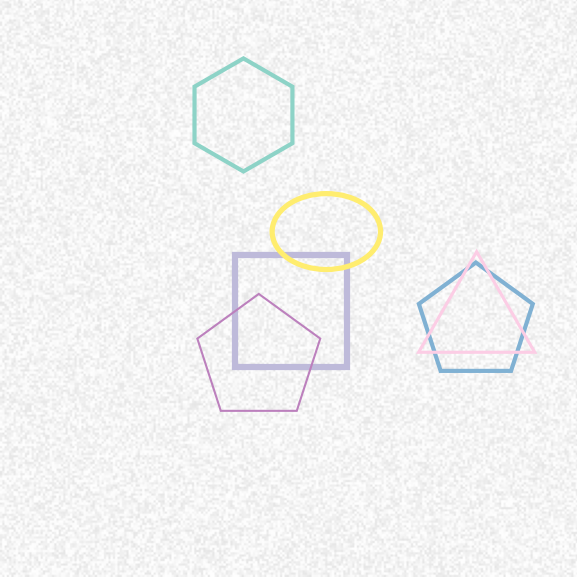[{"shape": "hexagon", "thickness": 2, "radius": 0.49, "center": [0.422, 0.8]}, {"shape": "square", "thickness": 3, "radius": 0.48, "center": [0.504, 0.46]}, {"shape": "pentagon", "thickness": 2, "radius": 0.52, "center": [0.824, 0.441]}, {"shape": "triangle", "thickness": 1.5, "radius": 0.58, "center": [0.825, 0.447]}, {"shape": "pentagon", "thickness": 1, "radius": 0.56, "center": [0.448, 0.378]}, {"shape": "oval", "thickness": 2.5, "radius": 0.47, "center": [0.565, 0.598]}]